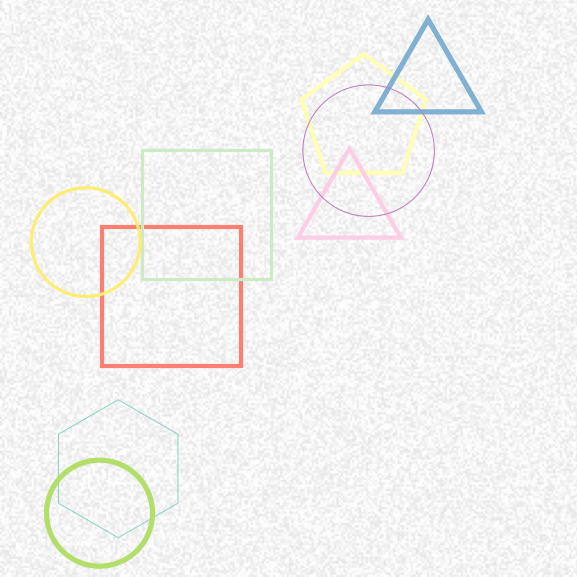[{"shape": "hexagon", "thickness": 0.5, "radius": 0.6, "center": [0.205, 0.188]}, {"shape": "pentagon", "thickness": 2, "radius": 0.57, "center": [0.63, 0.792]}, {"shape": "square", "thickness": 2, "radius": 0.6, "center": [0.297, 0.486]}, {"shape": "triangle", "thickness": 2.5, "radius": 0.53, "center": [0.741, 0.859]}, {"shape": "circle", "thickness": 2.5, "radius": 0.46, "center": [0.172, 0.111]}, {"shape": "triangle", "thickness": 2, "radius": 0.51, "center": [0.605, 0.639]}, {"shape": "circle", "thickness": 0.5, "radius": 0.57, "center": [0.638, 0.738]}, {"shape": "square", "thickness": 1.5, "radius": 0.56, "center": [0.358, 0.628]}, {"shape": "circle", "thickness": 1.5, "radius": 0.47, "center": [0.148, 0.58]}]